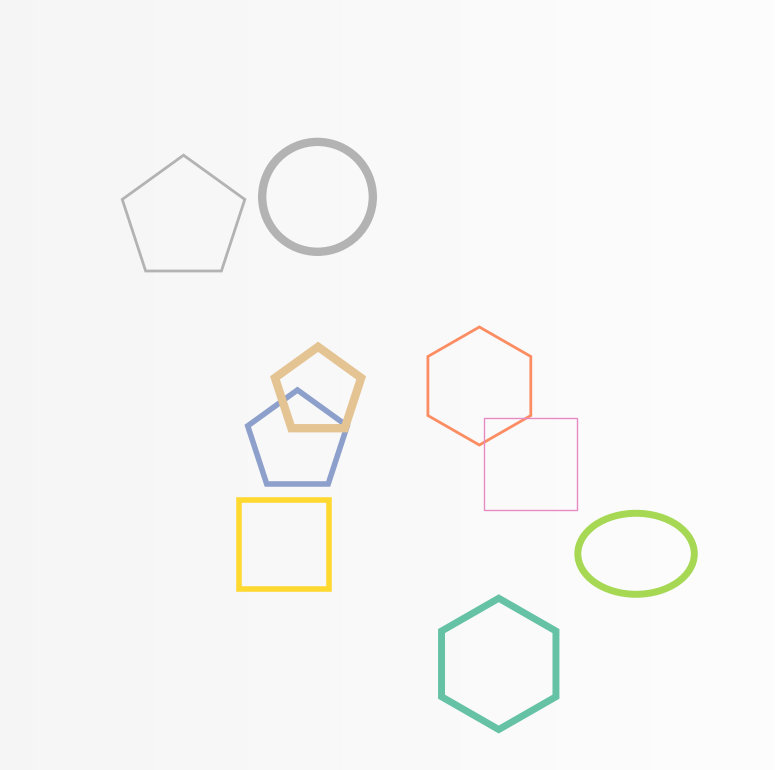[{"shape": "hexagon", "thickness": 2.5, "radius": 0.43, "center": [0.644, 0.138]}, {"shape": "hexagon", "thickness": 1, "radius": 0.38, "center": [0.619, 0.499]}, {"shape": "pentagon", "thickness": 2, "radius": 0.34, "center": [0.384, 0.426]}, {"shape": "square", "thickness": 0.5, "radius": 0.3, "center": [0.685, 0.397]}, {"shape": "oval", "thickness": 2.5, "radius": 0.38, "center": [0.821, 0.281]}, {"shape": "square", "thickness": 2, "radius": 0.29, "center": [0.367, 0.293]}, {"shape": "pentagon", "thickness": 3, "radius": 0.29, "center": [0.41, 0.491]}, {"shape": "circle", "thickness": 3, "radius": 0.36, "center": [0.41, 0.744]}, {"shape": "pentagon", "thickness": 1, "radius": 0.42, "center": [0.237, 0.715]}]